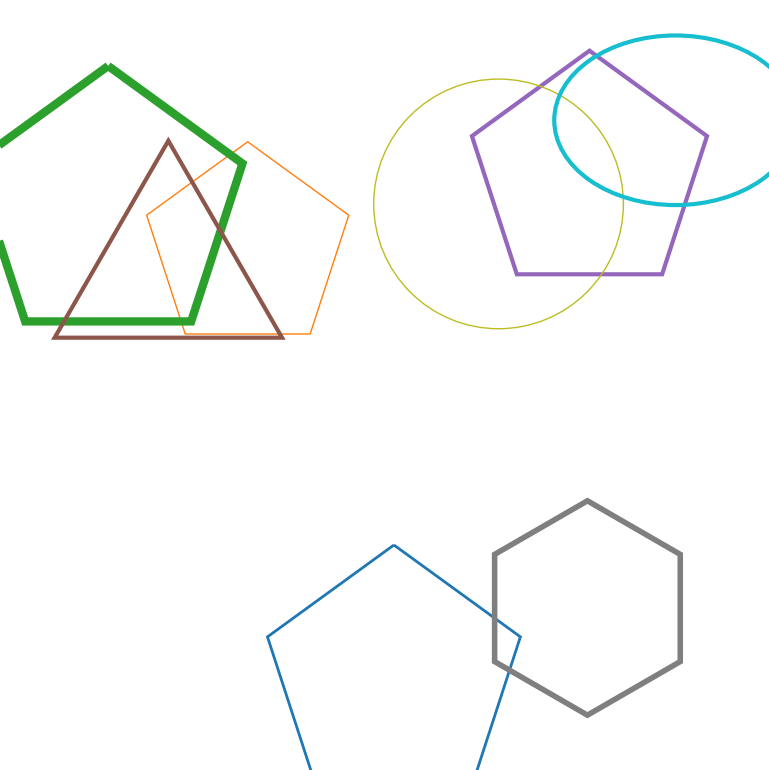[{"shape": "pentagon", "thickness": 1, "radius": 0.86, "center": [0.512, 0.12]}, {"shape": "pentagon", "thickness": 0.5, "radius": 0.69, "center": [0.322, 0.678]}, {"shape": "pentagon", "thickness": 3, "radius": 0.92, "center": [0.14, 0.731]}, {"shape": "pentagon", "thickness": 1.5, "radius": 0.8, "center": [0.766, 0.774]}, {"shape": "triangle", "thickness": 1.5, "radius": 0.85, "center": [0.219, 0.647]}, {"shape": "hexagon", "thickness": 2, "radius": 0.7, "center": [0.763, 0.21]}, {"shape": "circle", "thickness": 0.5, "radius": 0.81, "center": [0.647, 0.735]}, {"shape": "oval", "thickness": 1.5, "radius": 0.79, "center": [0.877, 0.844]}]